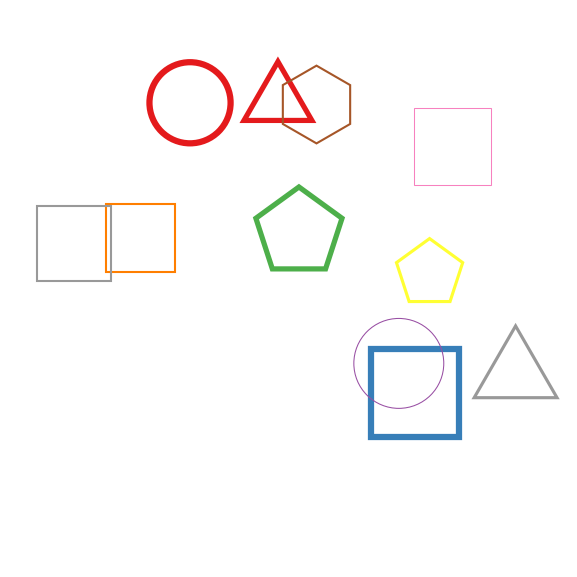[{"shape": "circle", "thickness": 3, "radius": 0.35, "center": [0.329, 0.821]}, {"shape": "triangle", "thickness": 2.5, "radius": 0.34, "center": [0.481, 0.825]}, {"shape": "square", "thickness": 3, "radius": 0.38, "center": [0.719, 0.319]}, {"shape": "pentagon", "thickness": 2.5, "radius": 0.39, "center": [0.518, 0.597]}, {"shape": "circle", "thickness": 0.5, "radius": 0.39, "center": [0.691, 0.37]}, {"shape": "square", "thickness": 1, "radius": 0.29, "center": [0.243, 0.587]}, {"shape": "pentagon", "thickness": 1.5, "radius": 0.3, "center": [0.744, 0.526]}, {"shape": "hexagon", "thickness": 1, "radius": 0.34, "center": [0.548, 0.818]}, {"shape": "square", "thickness": 0.5, "radius": 0.33, "center": [0.784, 0.745]}, {"shape": "triangle", "thickness": 1.5, "radius": 0.41, "center": [0.893, 0.352]}, {"shape": "square", "thickness": 1, "radius": 0.32, "center": [0.128, 0.578]}]